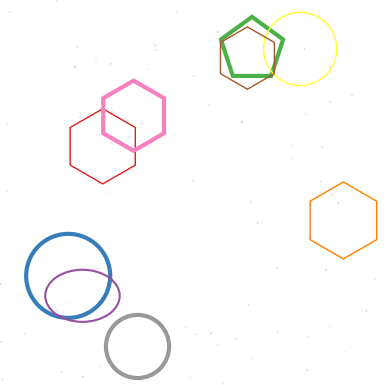[{"shape": "hexagon", "thickness": 1, "radius": 0.49, "center": [0.267, 0.62]}, {"shape": "circle", "thickness": 3, "radius": 0.55, "center": [0.177, 0.283]}, {"shape": "pentagon", "thickness": 3, "radius": 0.42, "center": [0.655, 0.871]}, {"shape": "oval", "thickness": 1.5, "radius": 0.48, "center": [0.214, 0.232]}, {"shape": "hexagon", "thickness": 1, "radius": 0.5, "center": [0.892, 0.427]}, {"shape": "circle", "thickness": 1, "radius": 0.48, "center": [0.78, 0.873]}, {"shape": "hexagon", "thickness": 1, "radius": 0.4, "center": [0.643, 0.849]}, {"shape": "hexagon", "thickness": 3, "radius": 0.46, "center": [0.347, 0.699]}, {"shape": "circle", "thickness": 3, "radius": 0.41, "center": [0.357, 0.1]}]